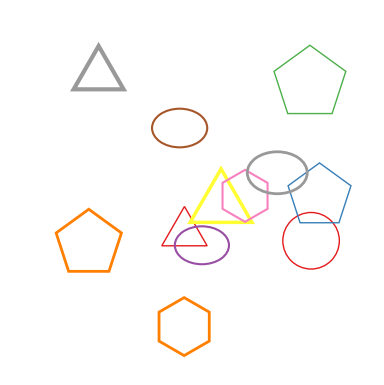[{"shape": "triangle", "thickness": 1, "radius": 0.34, "center": [0.479, 0.396]}, {"shape": "circle", "thickness": 1, "radius": 0.37, "center": [0.808, 0.375]}, {"shape": "pentagon", "thickness": 1, "radius": 0.43, "center": [0.83, 0.491]}, {"shape": "pentagon", "thickness": 1, "radius": 0.49, "center": [0.805, 0.784]}, {"shape": "oval", "thickness": 1.5, "radius": 0.35, "center": [0.524, 0.363]}, {"shape": "pentagon", "thickness": 2, "radius": 0.45, "center": [0.231, 0.367]}, {"shape": "hexagon", "thickness": 2, "radius": 0.38, "center": [0.478, 0.152]}, {"shape": "triangle", "thickness": 2.5, "radius": 0.46, "center": [0.574, 0.469]}, {"shape": "oval", "thickness": 1.5, "radius": 0.36, "center": [0.467, 0.667]}, {"shape": "hexagon", "thickness": 1.5, "radius": 0.34, "center": [0.637, 0.491]}, {"shape": "oval", "thickness": 2, "radius": 0.39, "center": [0.72, 0.551]}, {"shape": "triangle", "thickness": 3, "radius": 0.37, "center": [0.256, 0.805]}]